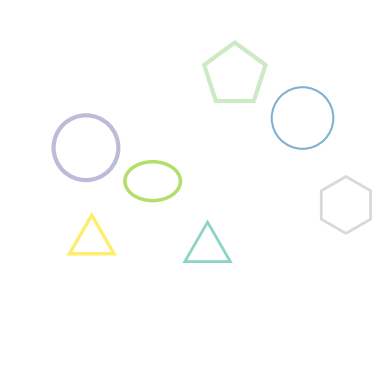[{"shape": "triangle", "thickness": 2, "radius": 0.34, "center": [0.539, 0.355]}, {"shape": "circle", "thickness": 3, "radius": 0.42, "center": [0.223, 0.616]}, {"shape": "circle", "thickness": 1.5, "radius": 0.4, "center": [0.786, 0.693]}, {"shape": "oval", "thickness": 2.5, "radius": 0.36, "center": [0.397, 0.529]}, {"shape": "hexagon", "thickness": 2, "radius": 0.37, "center": [0.899, 0.468]}, {"shape": "pentagon", "thickness": 3, "radius": 0.42, "center": [0.61, 0.806]}, {"shape": "triangle", "thickness": 2.5, "radius": 0.33, "center": [0.238, 0.374]}]